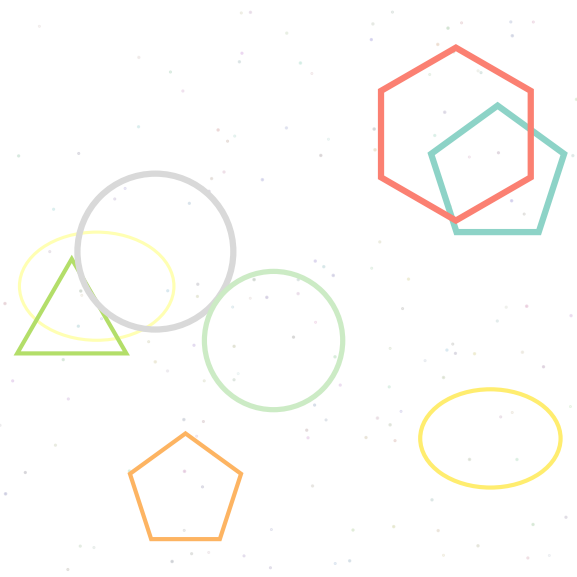[{"shape": "pentagon", "thickness": 3, "radius": 0.61, "center": [0.862, 0.695]}, {"shape": "oval", "thickness": 1.5, "radius": 0.67, "center": [0.167, 0.504]}, {"shape": "hexagon", "thickness": 3, "radius": 0.75, "center": [0.789, 0.767]}, {"shape": "pentagon", "thickness": 2, "radius": 0.51, "center": [0.321, 0.147]}, {"shape": "triangle", "thickness": 2, "radius": 0.55, "center": [0.124, 0.442]}, {"shape": "circle", "thickness": 3, "radius": 0.67, "center": [0.269, 0.563]}, {"shape": "circle", "thickness": 2.5, "radius": 0.6, "center": [0.474, 0.409]}, {"shape": "oval", "thickness": 2, "radius": 0.61, "center": [0.849, 0.24]}]